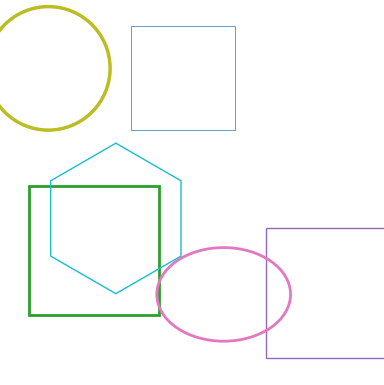[{"shape": "square", "thickness": 0.5, "radius": 0.67, "center": [0.476, 0.797]}, {"shape": "square", "thickness": 2, "radius": 0.84, "center": [0.245, 0.349]}, {"shape": "square", "thickness": 1, "radius": 0.85, "center": [0.86, 0.239]}, {"shape": "oval", "thickness": 2, "radius": 0.87, "center": [0.581, 0.235]}, {"shape": "circle", "thickness": 2.5, "radius": 0.8, "center": [0.126, 0.822]}, {"shape": "hexagon", "thickness": 1, "radius": 0.98, "center": [0.301, 0.433]}]